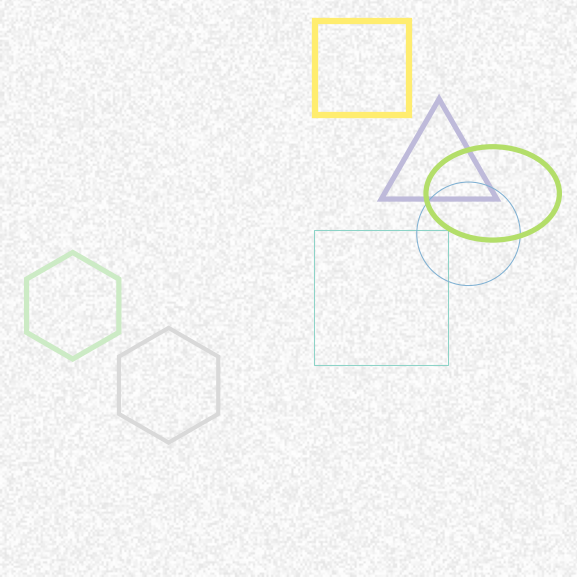[{"shape": "square", "thickness": 0.5, "radius": 0.58, "center": [0.66, 0.484]}, {"shape": "triangle", "thickness": 2.5, "radius": 0.58, "center": [0.76, 0.712]}, {"shape": "circle", "thickness": 0.5, "radius": 0.45, "center": [0.811, 0.594]}, {"shape": "oval", "thickness": 2.5, "radius": 0.58, "center": [0.853, 0.664]}, {"shape": "hexagon", "thickness": 2, "radius": 0.5, "center": [0.292, 0.332]}, {"shape": "hexagon", "thickness": 2.5, "radius": 0.46, "center": [0.126, 0.47]}, {"shape": "square", "thickness": 3, "radius": 0.41, "center": [0.627, 0.882]}]